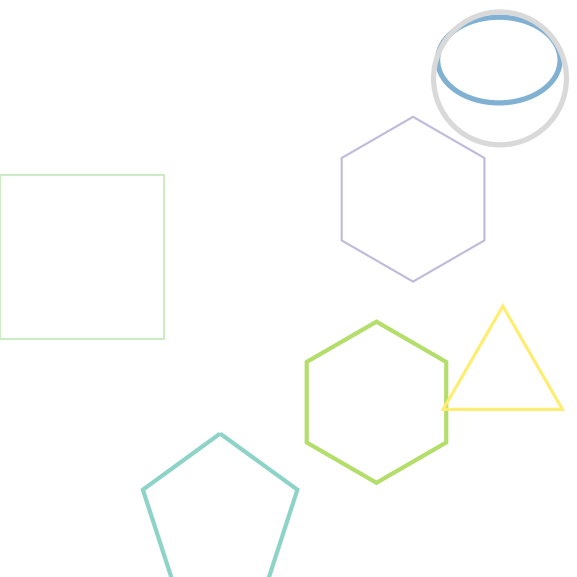[{"shape": "pentagon", "thickness": 2, "radius": 0.7, "center": [0.381, 0.108]}, {"shape": "hexagon", "thickness": 1, "radius": 0.71, "center": [0.715, 0.654]}, {"shape": "oval", "thickness": 2.5, "radius": 0.53, "center": [0.864, 0.895]}, {"shape": "hexagon", "thickness": 2, "radius": 0.7, "center": [0.652, 0.303]}, {"shape": "circle", "thickness": 2.5, "radius": 0.58, "center": [0.866, 0.863]}, {"shape": "square", "thickness": 1, "radius": 0.71, "center": [0.142, 0.554]}, {"shape": "triangle", "thickness": 1.5, "radius": 0.6, "center": [0.871, 0.35]}]